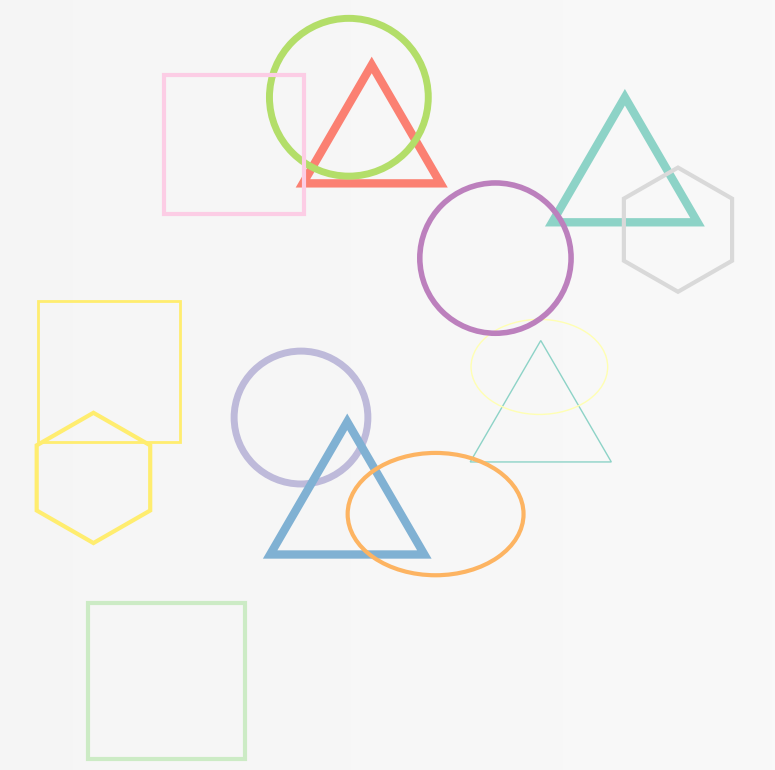[{"shape": "triangle", "thickness": 0.5, "radius": 0.53, "center": [0.698, 0.453]}, {"shape": "triangle", "thickness": 3, "radius": 0.54, "center": [0.806, 0.765]}, {"shape": "oval", "thickness": 0.5, "radius": 0.44, "center": [0.696, 0.523]}, {"shape": "circle", "thickness": 2.5, "radius": 0.43, "center": [0.388, 0.458]}, {"shape": "triangle", "thickness": 3, "radius": 0.51, "center": [0.48, 0.813]}, {"shape": "triangle", "thickness": 3, "radius": 0.57, "center": [0.448, 0.337]}, {"shape": "oval", "thickness": 1.5, "radius": 0.57, "center": [0.562, 0.332]}, {"shape": "circle", "thickness": 2.5, "radius": 0.51, "center": [0.45, 0.874]}, {"shape": "square", "thickness": 1.5, "radius": 0.45, "center": [0.302, 0.812]}, {"shape": "hexagon", "thickness": 1.5, "radius": 0.4, "center": [0.875, 0.702]}, {"shape": "circle", "thickness": 2, "radius": 0.49, "center": [0.639, 0.665]}, {"shape": "square", "thickness": 1.5, "radius": 0.51, "center": [0.214, 0.116]}, {"shape": "square", "thickness": 1, "radius": 0.46, "center": [0.141, 0.518]}, {"shape": "hexagon", "thickness": 1.5, "radius": 0.42, "center": [0.121, 0.379]}]